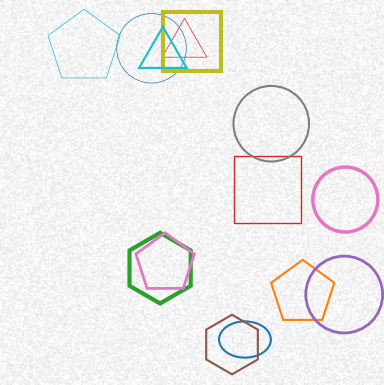[{"shape": "circle", "thickness": 0.5, "radius": 0.45, "center": [0.394, 0.875]}, {"shape": "oval", "thickness": 1.5, "radius": 0.34, "center": [0.636, 0.118]}, {"shape": "pentagon", "thickness": 1.5, "radius": 0.43, "center": [0.786, 0.239]}, {"shape": "hexagon", "thickness": 3, "radius": 0.46, "center": [0.416, 0.304]}, {"shape": "square", "thickness": 1, "radius": 0.44, "center": [0.695, 0.508]}, {"shape": "triangle", "thickness": 0.5, "radius": 0.34, "center": [0.479, 0.885]}, {"shape": "circle", "thickness": 2, "radius": 0.5, "center": [0.894, 0.235]}, {"shape": "hexagon", "thickness": 1.5, "radius": 0.39, "center": [0.603, 0.105]}, {"shape": "circle", "thickness": 2.5, "radius": 0.42, "center": [0.897, 0.482]}, {"shape": "pentagon", "thickness": 2, "radius": 0.4, "center": [0.429, 0.316]}, {"shape": "circle", "thickness": 1.5, "radius": 0.49, "center": [0.705, 0.679]}, {"shape": "square", "thickness": 3, "radius": 0.38, "center": [0.499, 0.892]}, {"shape": "triangle", "thickness": 1.5, "radius": 0.36, "center": [0.423, 0.859]}, {"shape": "pentagon", "thickness": 0.5, "radius": 0.49, "center": [0.218, 0.877]}]